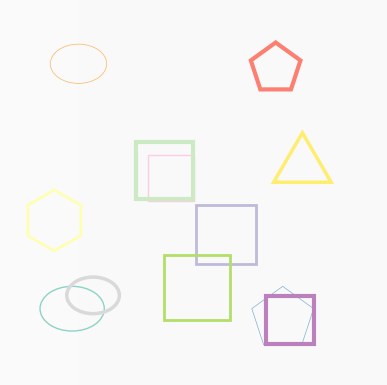[{"shape": "oval", "thickness": 1, "radius": 0.41, "center": [0.186, 0.198]}, {"shape": "hexagon", "thickness": 2, "radius": 0.4, "center": [0.14, 0.427]}, {"shape": "square", "thickness": 2, "radius": 0.39, "center": [0.584, 0.391]}, {"shape": "pentagon", "thickness": 3, "radius": 0.34, "center": [0.711, 0.822]}, {"shape": "pentagon", "thickness": 0.5, "radius": 0.42, "center": [0.73, 0.172]}, {"shape": "oval", "thickness": 0.5, "radius": 0.36, "center": [0.203, 0.834]}, {"shape": "square", "thickness": 2, "radius": 0.43, "center": [0.509, 0.253]}, {"shape": "square", "thickness": 1, "radius": 0.3, "center": [0.442, 0.538]}, {"shape": "oval", "thickness": 2.5, "radius": 0.34, "center": [0.24, 0.233]}, {"shape": "square", "thickness": 3, "radius": 0.31, "center": [0.749, 0.169]}, {"shape": "square", "thickness": 3, "radius": 0.37, "center": [0.425, 0.556]}, {"shape": "triangle", "thickness": 2.5, "radius": 0.43, "center": [0.78, 0.569]}]